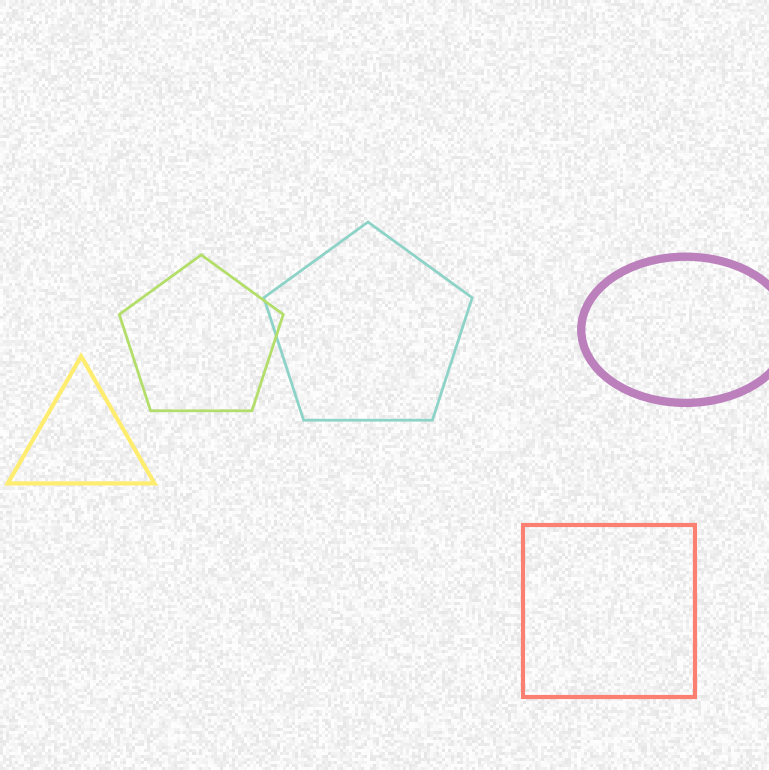[{"shape": "pentagon", "thickness": 1, "radius": 0.71, "center": [0.478, 0.569]}, {"shape": "square", "thickness": 1.5, "radius": 0.56, "center": [0.791, 0.206]}, {"shape": "pentagon", "thickness": 1, "radius": 0.56, "center": [0.261, 0.557]}, {"shape": "oval", "thickness": 3, "radius": 0.68, "center": [0.891, 0.572]}, {"shape": "triangle", "thickness": 1.5, "radius": 0.55, "center": [0.105, 0.427]}]